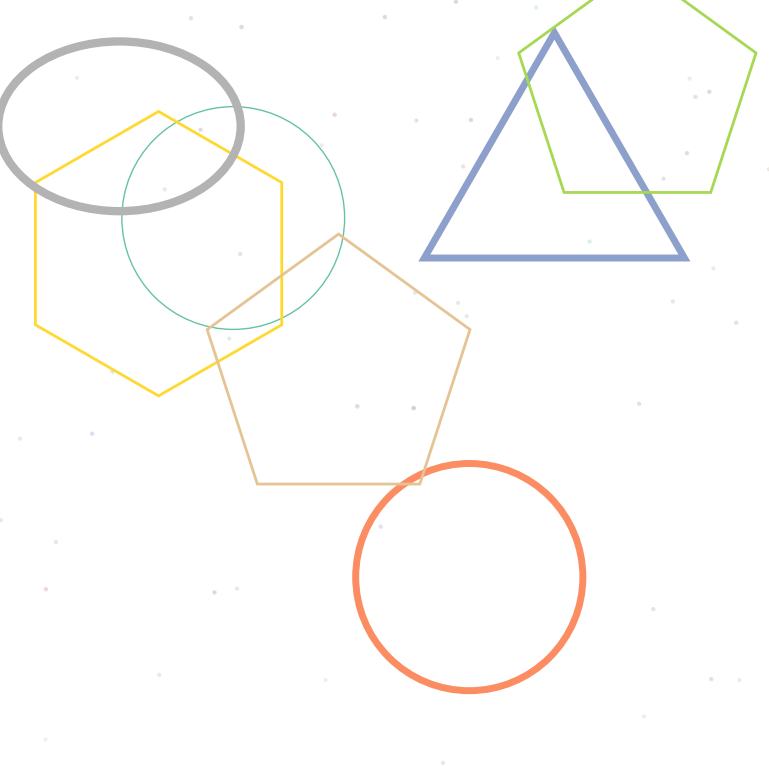[{"shape": "circle", "thickness": 0.5, "radius": 0.72, "center": [0.303, 0.717]}, {"shape": "circle", "thickness": 2.5, "radius": 0.74, "center": [0.609, 0.251]}, {"shape": "triangle", "thickness": 2.5, "radius": 0.98, "center": [0.72, 0.762]}, {"shape": "pentagon", "thickness": 1, "radius": 0.81, "center": [0.828, 0.881]}, {"shape": "hexagon", "thickness": 1, "radius": 0.92, "center": [0.206, 0.671]}, {"shape": "pentagon", "thickness": 1, "radius": 0.9, "center": [0.44, 0.517]}, {"shape": "oval", "thickness": 3, "radius": 0.79, "center": [0.155, 0.836]}]